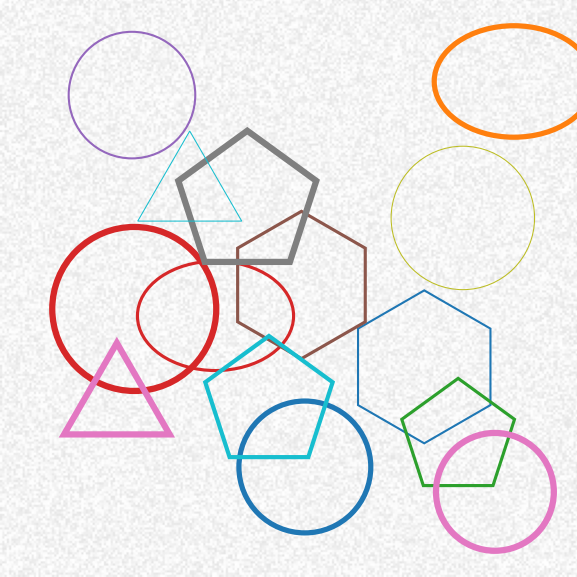[{"shape": "hexagon", "thickness": 1, "radius": 0.66, "center": [0.735, 0.364]}, {"shape": "circle", "thickness": 2.5, "radius": 0.57, "center": [0.528, 0.191]}, {"shape": "oval", "thickness": 2.5, "radius": 0.69, "center": [0.89, 0.858]}, {"shape": "pentagon", "thickness": 1.5, "radius": 0.51, "center": [0.793, 0.241]}, {"shape": "circle", "thickness": 3, "radius": 0.71, "center": [0.232, 0.464]}, {"shape": "oval", "thickness": 1.5, "radius": 0.68, "center": [0.373, 0.452]}, {"shape": "circle", "thickness": 1, "radius": 0.55, "center": [0.229, 0.834]}, {"shape": "hexagon", "thickness": 1.5, "radius": 0.64, "center": [0.522, 0.506]}, {"shape": "triangle", "thickness": 3, "radius": 0.53, "center": [0.202, 0.3]}, {"shape": "circle", "thickness": 3, "radius": 0.51, "center": [0.857, 0.147]}, {"shape": "pentagon", "thickness": 3, "radius": 0.63, "center": [0.428, 0.647]}, {"shape": "circle", "thickness": 0.5, "radius": 0.62, "center": [0.801, 0.622]}, {"shape": "triangle", "thickness": 0.5, "radius": 0.52, "center": [0.329, 0.668]}, {"shape": "pentagon", "thickness": 2, "radius": 0.58, "center": [0.466, 0.301]}]